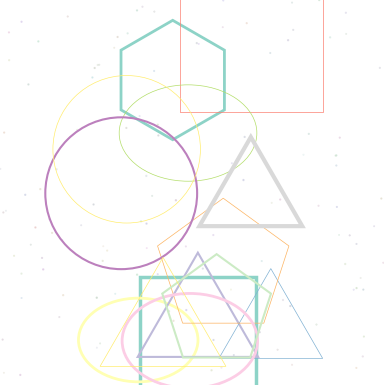[{"shape": "hexagon", "thickness": 2, "radius": 0.78, "center": [0.449, 0.792]}, {"shape": "square", "thickness": 2.5, "radius": 0.76, "center": [0.514, 0.128]}, {"shape": "oval", "thickness": 2, "radius": 0.78, "center": [0.359, 0.117]}, {"shape": "triangle", "thickness": 1.5, "radius": 0.9, "center": [0.514, 0.163]}, {"shape": "square", "thickness": 0.5, "radius": 0.93, "center": [0.652, 0.895]}, {"shape": "triangle", "thickness": 0.5, "radius": 0.78, "center": [0.703, 0.147]}, {"shape": "pentagon", "thickness": 0.5, "radius": 0.9, "center": [0.58, 0.306]}, {"shape": "oval", "thickness": 0.5, "radius": 0.89, "center": [0.488, 0.654]}, {"shape": "oval", "thickness": 2, "radius": 0.88, "center": [0.493, 0.115]}, {"shape": "triangle", "thickness": 3, "radius": 0.77, "center": [0.651, 0.49]}, {"shape": "circle", "thickness": 1.5, "radius": 0.99, "center": [0.315, 0.498]}, {"shape": "pentagon", "thickness": 1.5, "radius": 0.74, "center": [0.563, 0.191]}, {"shape": "triangle", "thickness": 0.5, "radius": 0.94, "center": [0.423, 0.143]}, {"shape": "circle", "thickness": 0.5, "radius": 0.96, "center": [0.329, 0.612]}]